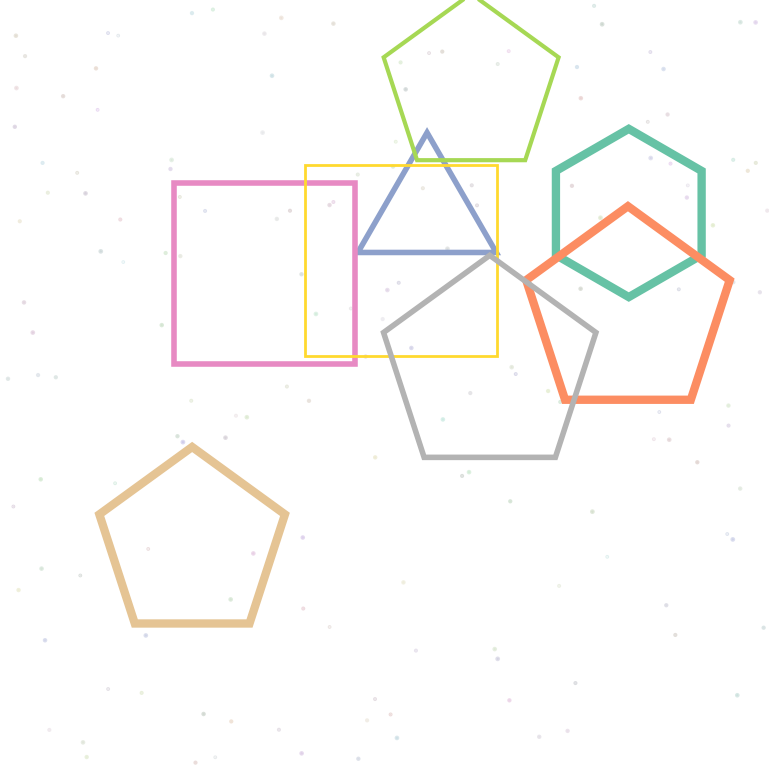[{"shape": "hexagon", "thickness": 3, "radius": 0.55, "center": [0.817, 0.723]}, {"shape": "pentagon", "thickness": 3, "radius": 0.69, "center": [0.816, 0.593]}, {"shape": "triangle", "thickness": 2, "radius": 0.52, "center": [0.555, 0.724]}, {"shape": "square", "thickness": 2, "radius": 0.59, "center": [0.344, 0.645]}, {"shape": "pentagon", "thickness": 1.5, "radius": 0.6, "center": [0.612, 0.889]}, {"shape": "square", "thickness": 1, "radius": 0.62, "center": [0.521, 0.662]}, {"shape": "pentagon", "thickness": 3, "radius": 0.63, "center": [0.25, 0.293]}, {"shape": "pentagon", "thickness": 2, "radius": 0.73, "center": [0.636, 0.523]}]